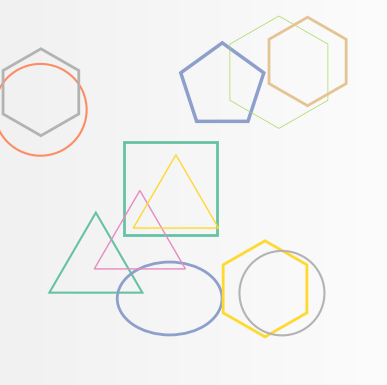[{"shape": "triangle", "thickness": 1.5, "radius": 0.69, "center": [0.247, 0.309]}, {"shape": "square", "thickness": 2, "radius": 0.6, "center": [0.441, 0.511]}, {"shape": "circle", "thickness": 1.5, "radius": 0.6, "center": [0.104, 0.715]}, {"shape": "pentagon", "thickness": 2.5, "radius": 0.56, "center": [0.574, 0.776]}, {"shape": "oval", "thickness": 2, "radius": 0.68, "center": [0.438, 0.225]}, {"shape": "triangle", "thickness": 1, "radius": 0.68, "center": [0.361, 0.369]}, {"shape": "hexagon", "thickness": 0.5, "radius": 0.73, "center": [0.72, 0.812]}, {"shape": "hexagon", "thickness": 2, "radius": 0.62, "center": [0.684, 0.25]}, {"shape": "triangle", "thickness": 1, "radius": 0.63, "center": [0.454, 0.471]}, {"shape": "hexagon", "thickness": 2, "radius": 0.57, "center": [0.794, 0.84]}, {"shape": "circle", "thickness": 1.5, "radius": 0.55, "center": [0.728, 0.239]}, {"shape": "hexagon", "thickness": 2, "radius": 0.56, "center": [0.106, 0.76]}]